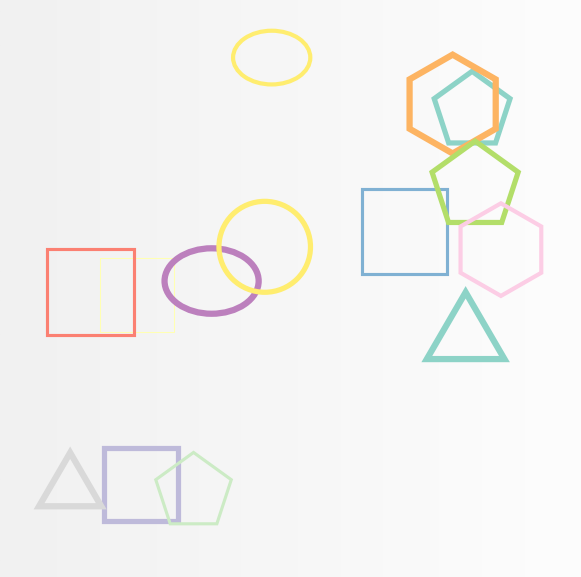[{"shape": "pentagon", "thickness": 2.5, "radius": 0.34, "center": [0.812, 0.807]}, {"shape": "triangle", "thickness": 3, "radius": 0.39, "center": [0.801, 0.416]}, {"shape": "square", "thickness": 0.5, "radius": 0.32, "center": [0.236, 0.489]}, {"shape": "square", "thickness": 2.5, "radius": 0.32, "center": [0.243, 0.16]}, {"shape": "square", "thickness": 1.5, "radius": 0.37, "center": [0.156, 0.493]}, {"shape": "square", "thickness": 1.5, "radius": 0.37, "center": [0.696, 0.598]}, {"shape": "hexagon", "thickness": 3, "radius": 0.43, "center": [0.779, 0.819]}, {"shape": "pentagon", "thickness": 2.5, "radius": 0.39, "center": [0.817, 0.677]}, {"shape": "hexagon", "thickness": 2, "radius": 0.4, "center": [0.862, 0.567]}, {"shape": "triangle", "thickness": 3, "radius": 0.31, "center": [0.121, 0.153]}, {"shape": "oval", "thickness": 3, "radius": 0.4, "center": [0.364, 0.513]}, {"shape": "pentagon", "thickness": 1.5, "radius": 0.34, "center": [0.333, 0.147]}, {"shape": "oval", "thickness": 2, "radius": 0.33, "center": [0.467, 0.899]}, {"shape": "circle", "thickness": 2.5, "radius": 0.39, "center": [0.455, 0.572]}]